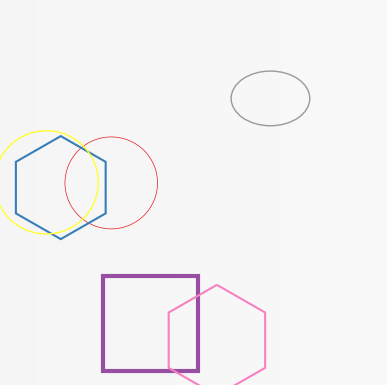[{"shape": "circle", "thickness": 0.5, "radius": 0.6, "center": [0.287, 0.525]}, {"shape": "hexagon", "thickness": 1.5, "radius": 0.67, "center": [0.157, 0.513]}, {"shape": "square", "thickness": 3, "radius": 0.61, "center": [0.388, 0.16]}, {"shape": "circle", "thickness": 1, "radius": 0.67, "center": [0.12, 0.526]}, {"shape": "hexagon", "thickness": 1.5, "radius": 0.72, "center": [0.56, 0.116]}, {"shape": "oval", "thickness": 1, "radius": 0.51, "center": [0.698, 0.744]}]